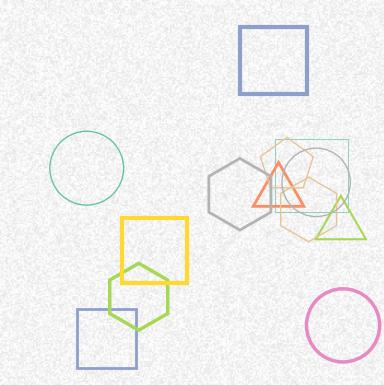[{"shape": "circle", "thickness": 1, "radius": 0.48, "center": [0.225, 0.563]}, {"shape": "square", "thickness": 0.5, "radius": 0.47, "center": [0.81, 0.544]}, {"shape": "triangle", "thickness": 2, "radius": 0.38, "center": [0.724, 0.502]}, {"shape": "square", "thickness": 2, "radius": 0.39, "center": [0.276, 0.121]}, {"shape": "square", "thickness": 3, "radius": 0.43, "center": [0.71, 0.843]}, {"shape": "circle", "thickness": 2.5, "radius": 0.48, "center": [0.891, 0.155]}, {"shape": "hexagon", "thickness": 2.5, "radius": 0.43, "center": [0.36, 0.229]}, {"shape": "triangle", "thickness": 1.5, "radius": 0.38, "center": [0.885, 0.416]}, {"shape": "square", "thickness": 3, "radius": 0.42, "center": [0.401, 0.349]}, {"shape": "pentagon", "thickness": 1, "radius": 0.36, "center": [0.745, 0.571]}, {"shape": "hexagon", "thickness": 1, "radius": 0.42, "center": [0.802, 0.456]}, {"shape": "circle", "thickness": 1, "radius": 0.44, "center": [0.821, 0.526]}, {"shape": "hexagon", "thickness": 2, "radius": 0.47, "center": [0.623, 0.495]}]